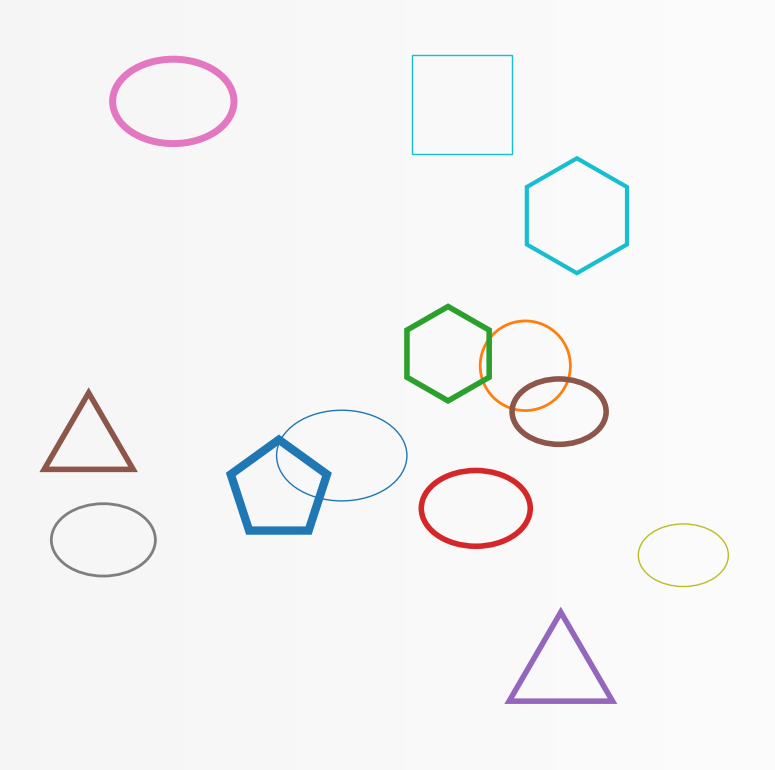[{"shape": "pentagon", "thickness": 3, "radius": 0.33, "center": [0.36, 0.364]}, {"shape": "oval", "thickness": 0.5, "radius": 0.42, "center": [0.441, 0.408]}, {"shape": "circle", "thickness": 1, "radius": 0.29, "center": [0.678, 0.525]}, {"shape": "hexagon", "thickness": 2, "radius": 0.31, "center": [0.578, 0.541]}, {"shape": "oval", "thickness": 2, "radius": 0.35, "center": [0.614, 0.34]}, {"shape": "triangle", "thickness": 2, "radius": 0.39, "center": [0.724, 0.128]}, {"shape": "oval", "thickness": 2, "radius": 0.3, "center": [0.721, 0.465]}, {"shape": "triangle", "thickness": 2, "radius": 0.33, "center": [0.114, 0.424]}, {"shape": "oval", "thickness": 2.5, "radius": 0.39, "center": [0.224, 0.868]}, {"shape": "oval", "thickness": 1, "radius": 0.34, "center": [0.133, 0.299]}, {"shape": "oval", "thickness": 0.5, "radius": 0.29, "center": [0.882, 0.279]}, {"shape": "square", "thickness": 0.5, "radius": 0.32, "center": [0.596, 0.864]}, {"shape": "hexagon", "thickness": 1.5, "radius": 0.37, "center": [0.744, 0.72]}]